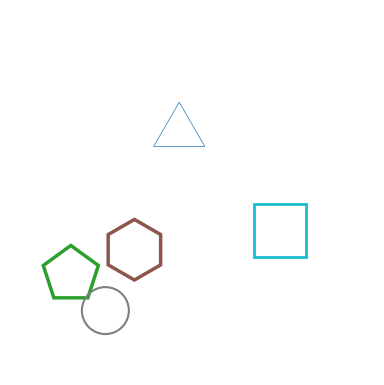[{"shape": "triangle", "thickness": 0.5, "radius": 0.38, "center": [0.466, 0.658]}, {"shape": "pentagon", "thickness": 2.5, "radius": 0.38, "center": [0.184, 0.287]}, {"shape": "hexagon", "thickness": 2.5, "radius": 0.39, "center": [0.349, 0.351]}, {"shape": "circle", "thickness": 1.5, "radius": 0.3, "center": [0.274, 0.193]}, {"shape": "square", "thickness": 2, "radius": 0.34, "center": [0.727, 0.401]}]